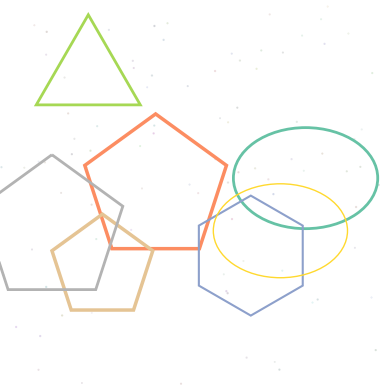[{"shape": "oval", "thickness": 2, "radius": 0.94, "center": [0.794, 0.537]}, {"shape": "pentagon", "thickness": 2.5, "radius": 0.97, "center": [0.404, 0.511]}, {"shape": "hexagon", "thickness": 1.5, "radius": 0.78, "center": [0.651, 0.336]}, {"shape": "triangle", "thickness": 2, "radius": 0.78, "center": [0.229, 0.806]}, {"shape": "oval", "thickness": 1, "radius": 0.87, "center": [0.728, 0.401]}, {"shape": "pentagon", "thickness": 2.5, "radius": 0.69, "center": [0.266, 0.306]}, {"shape": "pentagon", "thickness": 2, "radius": 0.97, "center": [0.135, 0.404]}]